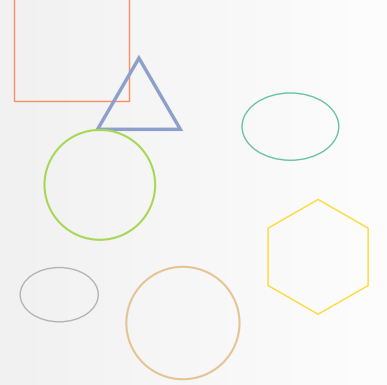[{"shape": "oval", "thickness": 1, "radius": 0.62, "center": [0.749, 0.671]}, {"shape": "square", "thickness": 1, "radius": 0.74, "center": [0.184, 0.887]}, {"shape": "triangle", "thickness": 2.5, "radius": 0.62, "center": [0.359, 0.726]}, {"shape": "circle", "thickness": 1.5, "radius": 0.71, "center": [0.258, 0.52]}, {"shape": "hexagon", "thickness": 1, "radius": 0.75, "center": [0.821, 0.333]}, {"shape": "circle", "thickness": 1.5, "radius": 0.73, "center": [0.472, 0.161]}, {"shape": "oval", "thickness": 1, "radius": 0.5, "center": [0.153, 0.235]}]